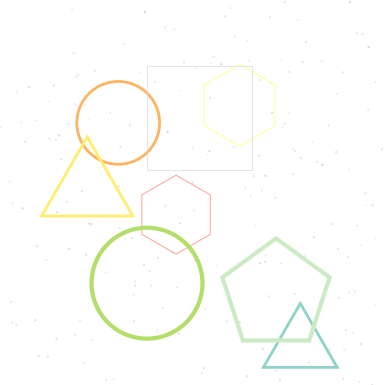[{"shape": "triangle", "thickness": 2, "radius": 0.55, "center": [0.78, 0.101]}, {"shape": "hexagon", "thickness": 1, "radius": 0.53, "center": [0.623, 0.726]}, {"shape": "hexagon", "thickness": 0.5, "radius": 0.51, "center": [0.457, 0.443]}, {"shape": "circle", "thickness": 2, "radius": 0.54, "center": [0.307, 0.681]}, {"shape": "circle", "thickness": 3, "radius": 0.72, "center": [0.382, 0.264]}, {"shape": "square", "thickness": 0.5, "radius": 0.68, "center": [0.518, 0.694]}, {"shape": "pentagon", "thickness": 3, "radius": 0.73, "center": [0.717, 0.234]}, {"shape": "triangle", "thickness": 2, "radius": 0.68, "center": [0.227, 0.507]}]